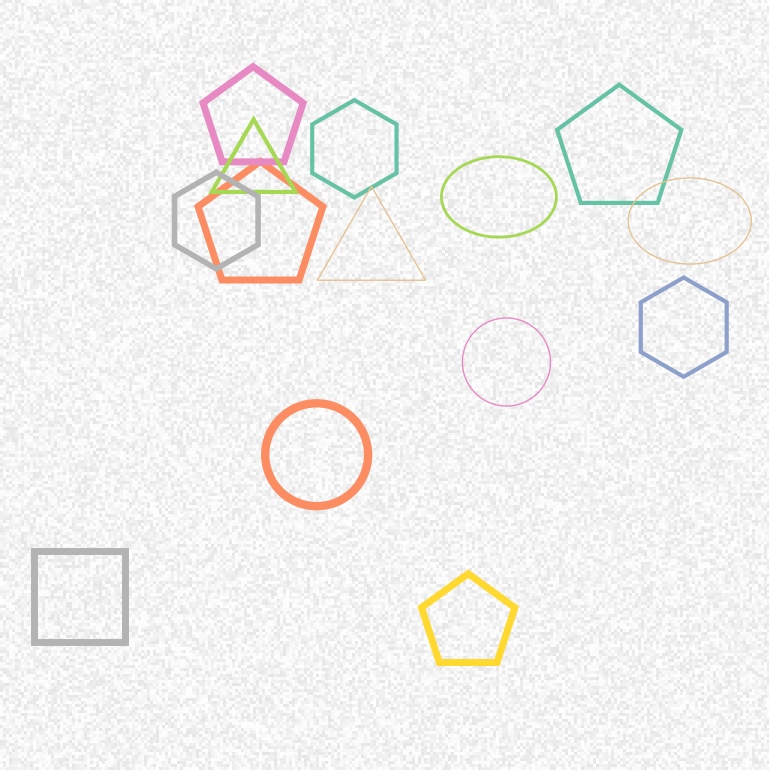[{"shape": "pentagon", "thickness": 1.5, "radius": 0.42, "center": [0.804, 0.805]}, {"shape": "hexagon", "thickness": 1.5, "radius": 0.32, "center": [0.46, 0.807]}, {"shape": "circle", "thickness": 3, "radius": 0.33, "center": [0.411, 0.409]}, {"shape": "pentagon", "thickness": 2.5, "radius": 0.43, "center": [0.338, 0.705]}, {"shape": "hexagon", "thickness": 1.5, "radius": 0.32, "center": [0.888, 0.575]}, {"shape": "circle", "thickness": 0.5, "radius": 0.29, "center": [0.658, 0.53]}, {"shape": "pentagon", "thickness": 2.5, "radius": 0.34, "center": [0.329, 0.845]}, {"shape": "triangle", "thickness": 1.5, "radius": 0.31, "center": [0.329, 0.782]}, {"shape": "oval", "thickness": 1, "radius": 0.37, "center": [0.648, 0.744]}, {"shape": "pentagon", "thickness": 2.5, "radius": 0.32, "center": [0.608, 0.191]}, {"shape": "oval", "thickness": 0.5, "radius": 0.4, "center": [0.896, 0.713]}, {"shape": "triangle", "thickness": 0.5, "radius": 0.41, "center": [0.482, 0.677]}, {"shape": "hexagon", "thickness": 2, "radius": 0.31, "center": [0.281, 0.714]}, {"shape": "square", "thickness": 2.5, "radius": 0.3, "center": [0.104, 0.226]}]